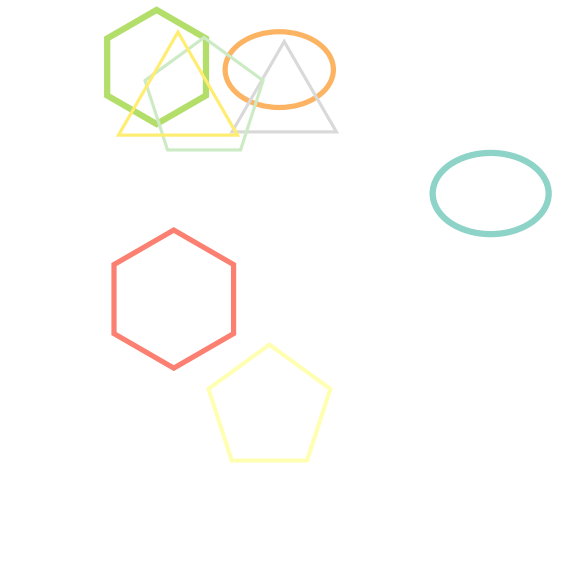[{"shape": "oval", "thickness": 3, "radius": 0.5, "center": [0.85, 0.664]}, {"shape": "pentagon", "thickness": 2, "radius": 0.55, "center": [0.466, 0.291]}, {"shape": "hexagon", "thickness": 2.5, "radius": 0.6, "center": [0.301, 0.481]}, {"shape": "oval", "thickness": 2.5, "radius": 0.47, "center": [0.484, 0.879]}, {"shape": "hexagon", "thickness": 3, "radius": 0.49, "center": [0.271, 0.883]}, {"shape": "triangle", "thickness": 1.5, "radius": 0.52, "center": [0.492, 0.823]}, {"shape": "pentagon", "thickness": 1.5, "radius": 0.54, "center": [0.353, 0.826]}, {"shape": "triangle", "thickness": 1.5, "radius": 0.59, "center": [0.308, 0.825]}]